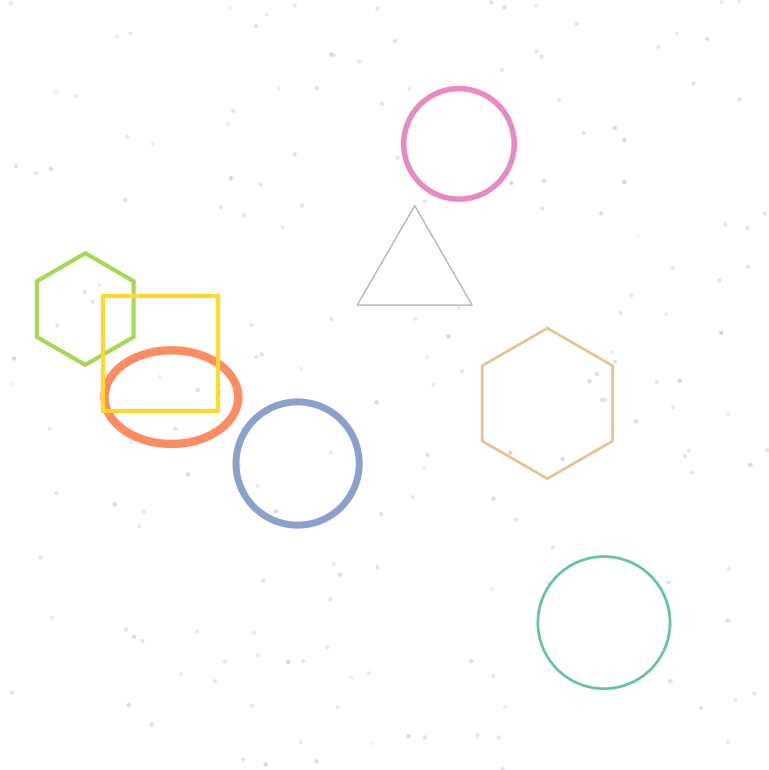[{"shape": "circle", "thickness": 1, "radius": 0.43, "center": [0.784, 0.191]}, {"shape": "oval", "thickness": 3, "radius": 0.43, "center": [0.223, 0.484]}, {"shape": "circle", "thickness": 2.5, "radius": 0.4, "center": [0.387, 0.398]}, {"shape": "circle", "thickness": 2, "radius": 0.36, "center": [0.596, 0.813]}, {"shape": "hexagon", "thickness": 1.5, "radius": 0.36, "center": [0.111, 0.599]}, {"shape": "square", "thickness": 1.5, "radius": 0.38, "center": [0.208, 0.541]}, {"shape": "hexagon", "thickness": 1, "radius": 0.49, "center": [0.711, 0.476]}, {"shape": "triangle", "thickness": 0.5, "radius": 0.43, "center": [0.539, 0.647]}]